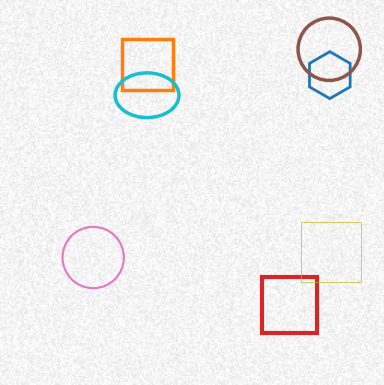[{"shape": "hexagon", "thickness": 2, "radius": 0.3, "center": [0.857, 0.805]}, {"shape": "square", "thickness": 2.5, "radius": 0.33, "center": [0.384, 0.832]}, {"shape": "square", "thickness": 3, "radius": 0.36, "center": [0.753, 0.208]}, {"shape": "circle", "thickness": 2.5, "radius": 0.4, "center": [0.855, 0.872]}, {"shape": "circle", "thickness": 1.5, "radius": 0.4, "center": [0.242, 0.331]}, {"shape": "square", "thickness": 0.5, "radius": 0.39, "center": [0.86, 0.346]}, {"shape": "oval", "thickness": 2.5, "radius": 0.41, "center": [0.382, 0.753]}]